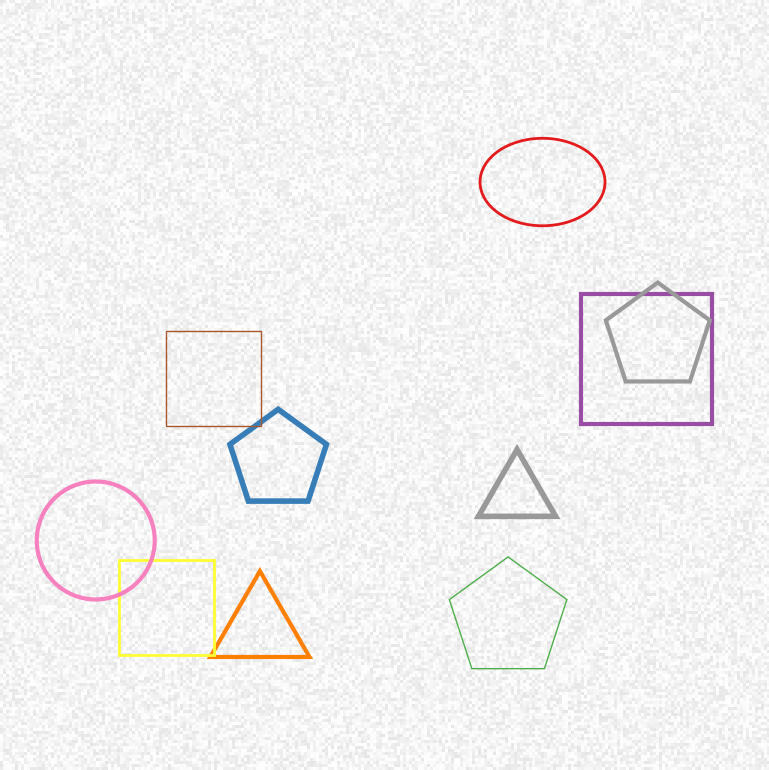[{"shape": "oval", "thickness": 1, "radius": 0.41, "center": [0.705, 0.764]}, {"shape": "pentagon", "thickness": 2, "radius": 0.33, "center": [0.361, 0.403]}, {"shape": "pentagon", "thickness": 0.5, "radius": 0.4, "center": [0.66, 0.197]}, {"shape": "square", "thickness": 1.5, "radius": 0.42, "center": [0.84, 0.534]}, {"shape": "triangle", "thickness": 1.5, "radius": 0.37, "center": [0.338, 0.184]}, {"shape": "square", "thickness": 1, "radius": 0.31, "center": [0.216, 0.211]}, {"shape": "square", "thickness": 0.5, "radius": 0.31, "center": [0.277, 0.509]}, {"shape": "circle", "thickness": 1.5, "radius": 0.38, "center": [0.124, 0.298]}, {"shape": "triangle", "thickness": 2, "radius": 0.29, "center": [0.671, 0.358]}, {"shape": "pentagon", "thickness": 1.5, "radius": 0.35, "center": [0.854, 0.562]}]